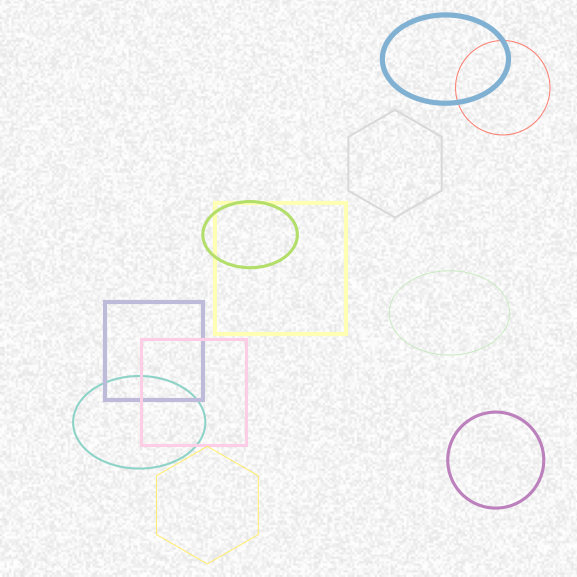[{"shape": "oval", "thickness": 1, "radius": 0.57, "center": [0.241, 0.268]}, {"shape": "square", "thickness": 2, "radius": 0.57, "center": [0.486, 0.535]}, {"shape": "square", "thickness": 2, "radius": 0.43, "center": [0.267, 0.391]}, {"shape": "circle", "thickness": 0.5, "radius": 0.41, "center": [0.871, 0.847]}, {"shape": "oval", "thickness": 2.5, "radius": 0.55, "center": [0.771, 0.897]}, {"shape": "oval", "thickness": 1.5, "radius": 0.41, "center": [0.433, 0.593]}, {"shape": "square", "thickness": 1.5, "radius": 0.46, "center": [0.335, 0.32]}, {"shape": "hexagon", "thickness": 1, "radius": 0.47, "center": [0.684, 0.716]}, {"shape": "circle", "thickness": 1.5, "radius": 0.42, "center": [0.858, 0.202]}, {"shape": "oval", "thickness": 0.5, "radius": 0.52, "center": [0.778, 0.457]}, {"shape": "hexagon", "thickness": 0.5, "radius": 0.51, "center": [0.359, 0.124]}]